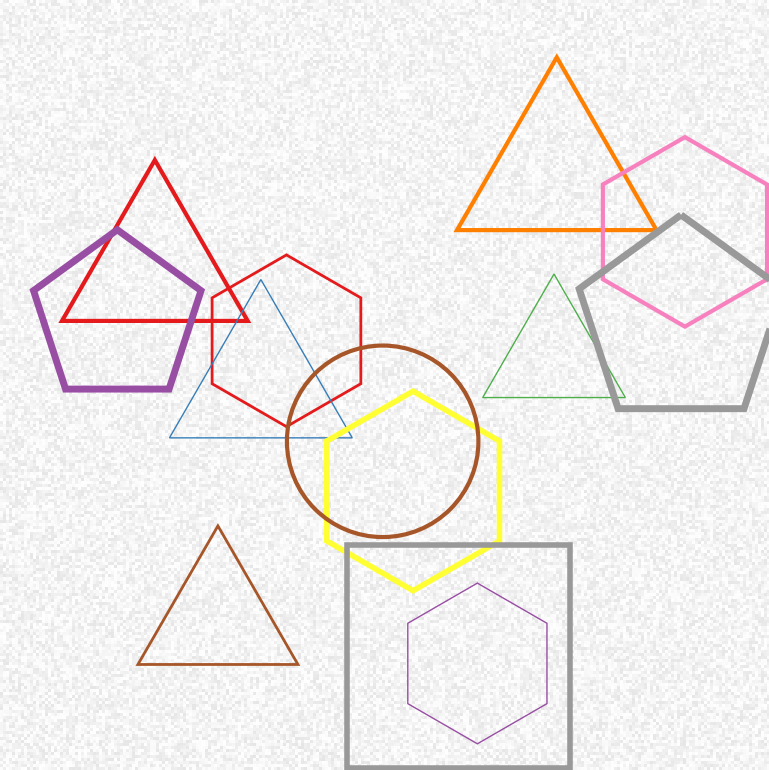[{"shape": "hexagon", "thickness": 1, "radius": 0.56, "center": [0.372, 0.557]}, {"shape": "triangle", "thickness": 1.5, "radius": 0.7, "center": [0.201, 0.653]}, {"shape": "triangle", "thickness": 0.5, "radius": 0.69, "center": [0.339, 0.5]}, {"shape": "triangle", "thickness": 0.5, "radius": 0.53, "center": [0.72, 0.537]}, {"shape": "pentagon", "thickness": 2.5, "radius": 0.57, "center": [0.152, 0.587]}, {"shape": "hexagon", "thickness": 0.5, "radius": 0.52, "center": [0.62, 0.138]}, {"shape": "triangle", "thickness": 1.5, "radius": 0.75, "center": [0.723, 0.776]}, {"shape": "hexagon", "thickness": 2, "radius": 0.65, "center": [0.537, 0.362]}, {"shape": "triangle", "thickness": 1, "radius": 0.6, "center": [0.283, 0.197]}, {"shape": "circle", "thickness": 1.5, "radius": 0.62, "center": [0.497, 0.427]}, {"shape": "hexagon", "thickness": 1.5, "radius": 0.62, "center": [0.89, 0.699]}, {"shape": "pentagon", "thickness": 2.5, "radius": 0.7, "center": [0.884, 0.582]}, {"shape": "square", "thickness": 2, "radius": 0.72, "center": [0.595, 0.147]}]